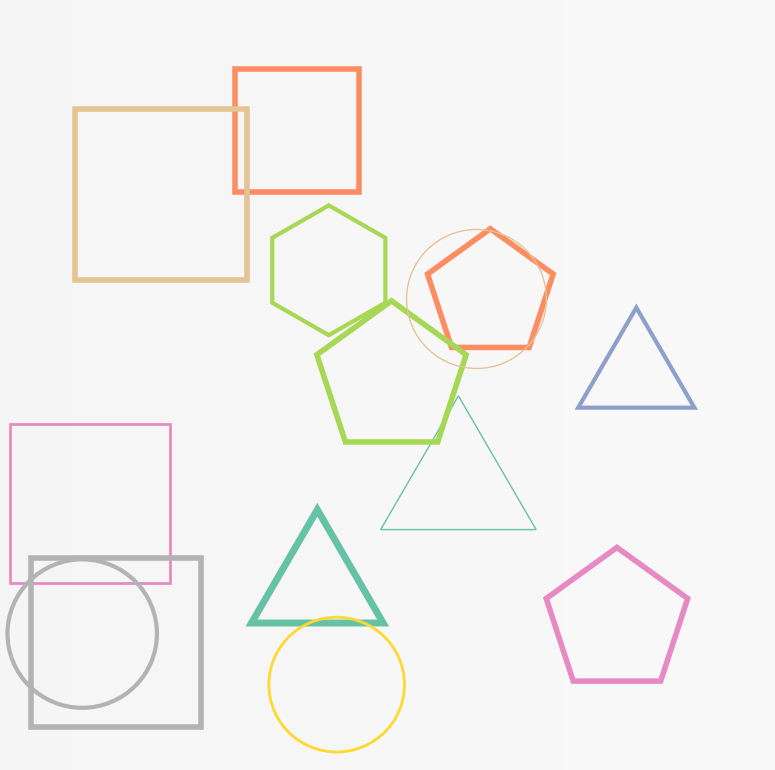[{"shape": "triangle", "thickness": 2.5, "radius": 0.49, "center": [0.409, 0.24]}, {"shape": "triangle", "thickness": 0.5, "radius": 0.58, "center": [0.591, 0.37]}, {"shape": "pentagon", "thickness": 2, "radius": 0.43, "center": [0.633, 0.618]}, {"shape": "square", "thickness": 2, "radius": 0.4, "center": [0.383, 0.83]}, {"shape": "triangle", "thickness": 1.5, "radius": 0.43, "center": [0.821, 0.514]}, {"shape": "square", "thickness": 1, "radius": 0.52, "center": [0.116, 0.346]}, {"shape": "pentagon", "thickness": 2, "radius": 0.48, "center": [0.796, 0.193]}, {"shape": "hexagon", "thickness": 1.5, "radius": 0.42, "center": [0.424, 0.649]}, {"shape": "pentagon", "thickness": 2, "radius": 0.51, "center": [0.505, 0.508]}, {"shape": "circle", "thickness": 1, "radius": 0.44, "center": [0.434, 0.111]}, {"shape": "square", "thickness": 2, "radius": 0.56, "center": [0.208, 0.748]}, {"shape": "circle", "thickness": 0.5, "radius": 0.45, "center": [0.615, 0.612]}, {"shape": "circle", "thickness": 1.5, "radius": 0.48, "center": [0.106, 0.177]}, {"shape": "square", "thickness": 2, "radius": 0.55, "center": [0.15, 0.166]}]